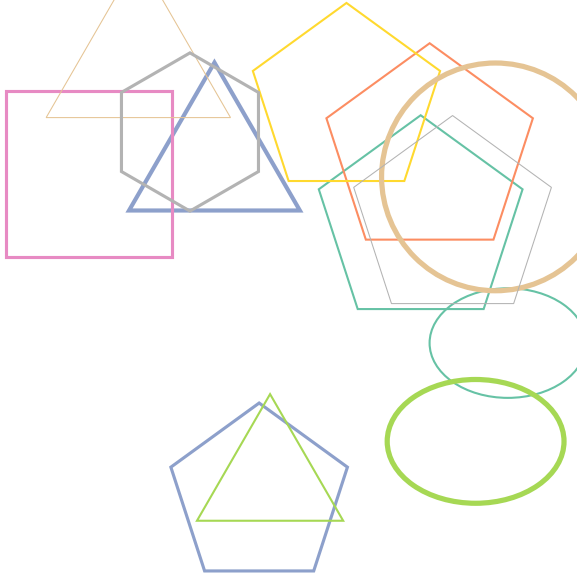[{"shape": "pentagon", "thickness": 1, "radius": 0.93, "center": [0.728, 0.614]}, {"shape": "oval", "thickness": 1, "radius": 0.68, "center": [0.879, 0.405]}, {"shape": "pentagon", "thickness": 1, "radius": 0.94, "center": [0.744, 0.736]}, {"shape": "pentagon", "thickness": 1.5, "radius": 0.8, "center": [0.449, 0.141]}, {"shape": "triangle", "thickness": 2, "radius": 0.85, "center": [0.371, 0.72]}, {"shape": "square", "thickness": 1.5, "radius": 0.72, "center": [0.154, 0.698]}, {"shape": "triangle", "thickness": 1, "radius": 0.73, "center": [0.468, 0.17]}, {"shape": "oval", "thickness": 2.5, "radius": 0.77, "center": [0.824, 0.235]}, {"shape": "pentagon", "thickness": 1, "radius": 0.85, "center": [0.6, 0.824]}, {"shape": "triangle", "thickness": 0.5, "radius": 0.92, "center": [0.24, 0.888]}, {"shape": "circle", "thickness": 2.5, "radius": 0.99, "center": [0.858, 0.693]}, {"shape": "pentagon", "thickness": 0.5, "radius": 0.9, "center": [0.784, 0.619]}, {"shape": "hexagon", "thickness": 1.5, "radius": 0.68, "center": [0.329, 0.771]}]